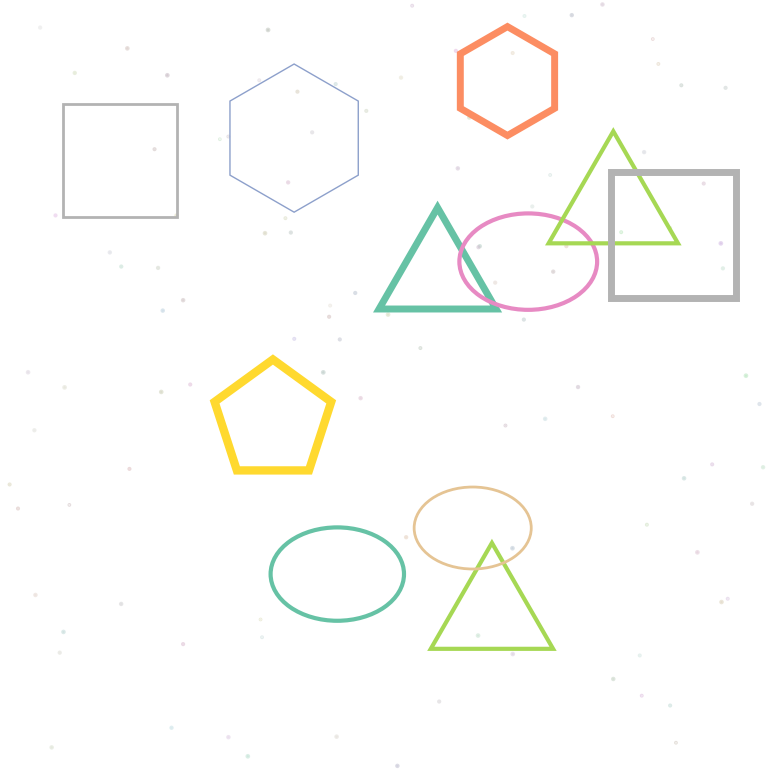[{"shape": "triangle", "thickness": 2.5, "radius": 0.44, "center": [0.568, 0.643]}, {"shape": "oval", "thickness": 1.5, "radius": 0.43, "center": [0.438, 0.254]}, {"shape": "hexagon", "thickness": 2.5, "radius": 0.35, "center": [0.659, 0.895]}, {"shape": "hexagon", "thickness": 0.5, "radius": 0.48, "center": [0.382, 0.821]}, {"shape": "oval", "thickness": 1.5, "radius": 0.45, "center": [0.686, 0.66]}, {"shape": "triangle", "thickness": 1.5, "radius": 0.46, "center": [0.639, 0.203]}, {"shape": "triangle", "thickness": 1.5, "radius": 0.48, "center": [0.797, 0.732]}, {"shape": "pentagon", "thickness": 3, "radius": 0.4, "center": [0.354, 0.454]}, {"shape": "oval", "thickness": 1, "radius": 0.38, "center": [0.614, 0.314]}, {"shape": "square", "thickness": 1, "radius": 0.37, "center": [0.156, 0.791]}, {"shape": "square", "thickness": 2.5, "radius": 0.41, "center": [0.875, 0.695]}]